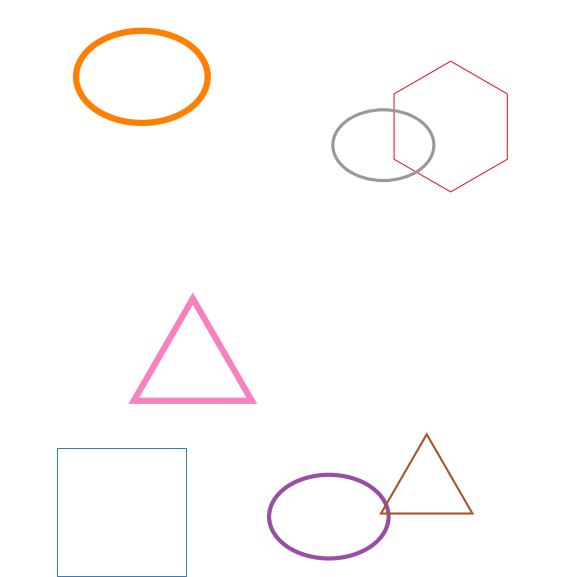[{"shape": "hexagon", "thickness": 0.5, "radius": 0.57, "center": [0.78, 0.78]}, {"shape": "square", "thickness": 0.5, "radius": 0.56, "center": [0.211, 0.113]}, {"shape": "oval", "thickness": 2, "radius": 0.52, "center": [0.569, 0.105]}, {"shape": "oval", "thickness": 3, "radius": 0.57, "center": [0.246, 0.866]}, {"shape": "triangle", "thickness": 1, "radius": 0.46, "center": [0.739, 0.156]}, {"shape": "triangle", "thickness": 3, "radius": 0.59, "center": [0.334, 0.364]}, {"shape": "oval", "thickness": 1.5, "radius": 0.44, "center": [0.664, 0.748]}]